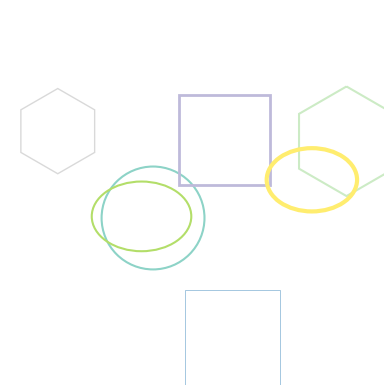[{"shape": "circle", "thickness": 1.5, "radius": 0.67, "center": [0.398, 0.434]}, {"shape": "square", "thickness": 2, "radius": 0.59, "center": [0.583, 0.637]}, {"shape": "square", "thickness": 0.5, "radius": 0.61, "center": [0.605, 0.124]}, {"shape": "oval", "thickness": 1.5, "radius": 0.65, "center": [0.368, 0.438]}, {"shape": "hexagon", "thickness": 1, "radius": 0.55, "center": [0.15, 0.659]}, {"shape": "hexagon", "thickness": 1.5, "radius": 0.71, "center": [0.9, 0.633]}, {"shape": "oval", "thickness": 3, "radius": 0.59, "center": [0.81, 0.533]}]